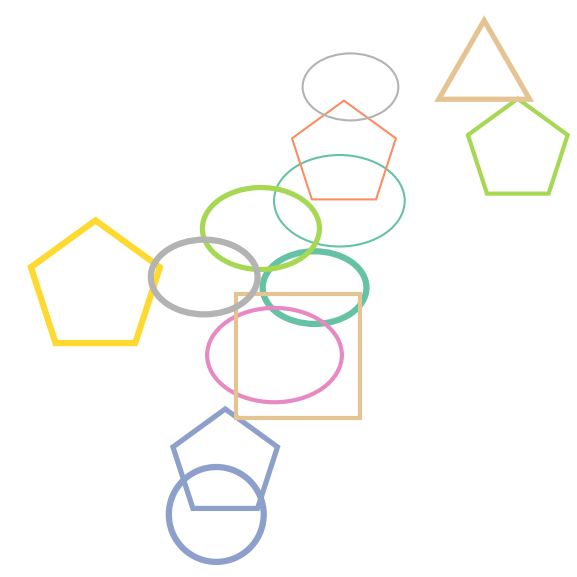[{"shape": "oval", "thickness": 1, "radius": 0.57, "center": [0.588, 0.651]}, {"shape": "oval", "thickness": 3, "radius": 0.45, "center": [0.545, 0.501]}, {"shape": "pentagon", "thickness": 1, "radius": 0.47, "center": [0.596, 0.73]}, {"shape": "pentagon", "thickness": 2.5, "radius": 0.48, "center": [0.39, 0.196]}, {"shape": "circle", "thickness": 3, "radius": 0.41, "center": [0.375, 0.108]}, {"shape": "oval", "thickness": 2, "radius": 0.58, "center": [0.475, 0.384]}, {"shape": "pentagon", "thickness": 2, "radius": 0.45, "center": [0.897, 0.737]}, {"shape": "oval", "thickness": 2.5, "radius": 0.51, "center": [0.452, 0.603]}, {"shape": "pentagon", "thickness": 3, "radius": 0.59, "center": [0.165, 0.5]}, {"shape": "square", "thickness": 2, "radius": 0.54, "center": [0.516, 0.383]}, {"shape": "triangle", "thickness": 2.5, "radius": 0.45, "center": [0.838, 0.873]}, {"shape": "oval", "thickness": 3, "radius": 0.46, "center": [0.354, 0.519]}, {"shape": "oval", "thickness": 1, "radius": 0.41, "center": [0.607, 0.849]}]